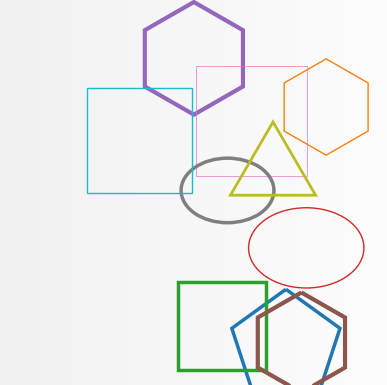[{"shape": "pentagon", "thickness": 2.5, "radius": 0.73, "center": [0.738, 0.102]}, {"shape": "hexagon", "thickness": 1, "radius": 0.63, "center": [0.842, 0.722]}, {"shape": "square", "thickness": 2.5, "radius": 0.57, "center": [0.573, 0.153]}, {"shape": "oval", "thickness": 1, "radius": 0.74, "center": [0.79, 0.356]}, {"shape": "hexagon", "thickness": 3, "radius": 0.73, "center": [0.5, 0.848]}, {"shape": "hexagon", "thickness": 3, "radius": 0.65, "center": [0.778, 0.11]}, {"shape": "square", "thickness": 0.5, "radius": 0.72, "center": [0.649, 0.686]}, {"shape": "oval", "thickness": 2.5, "radius": 0.6, "center": [0.587, 0.505]}, {"shape": "triangle", "thickness": 2, "radius": 0.63, "center": [0.705, 0.556]}, {"shape": "square", "thickness": 1, "radius": 0.68, "center": [0.361, 0.635]}]